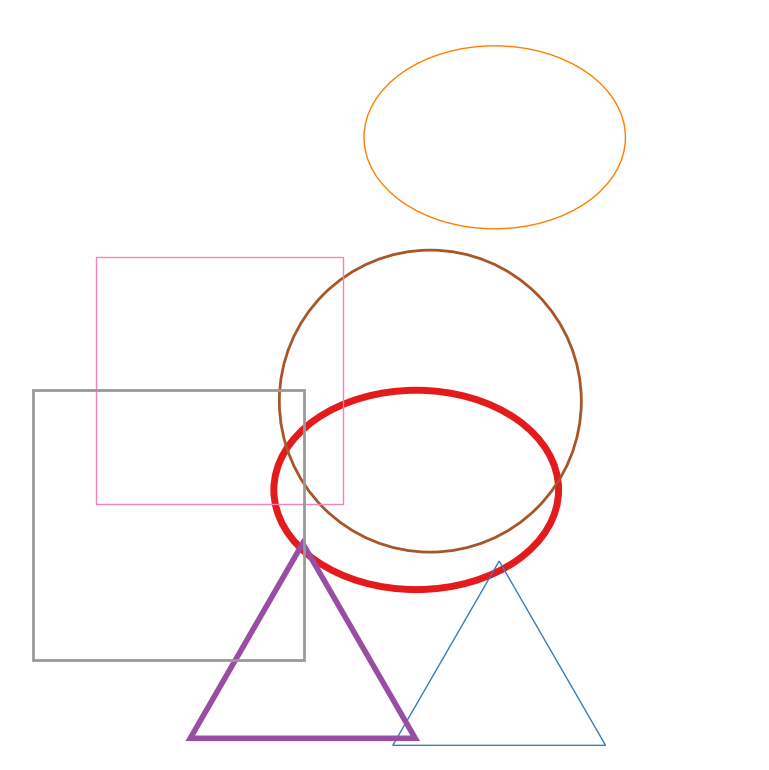[{"shape": "oval", "thickness": 2.5, "radius": 0.92, "center": [0.541, 0.364]}, {"shape": "triangle", "thickness": 0.5, "radius": 0.8, "center": [0.648, 0.112]}, {"shape": "triangle", "thickness": 2, "radius": 0.84, "center": [0.393, 0.126]}, {"shape": "oval", "thickness": 0.5, "radius": 0.85, "center": [0.642, 0.822]}, {"shape": "circle", "thickness": 1, "radius": 0.98, "center": [0.559, 0.479]}, {"shape": "square", "thickness": 0.5, "radius": 0.8, "center": [0.285, 0.506]}, {"shape": "square", "thickness": 1, "radius": 0.88, "center": [0.219, 0.318]}]